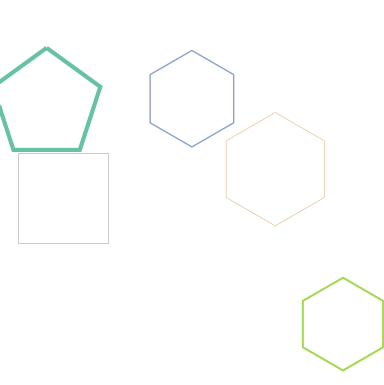[{"shape": "pentagon", "thickness": 3, "radius": 0.73, "center": [0.121, 0.729]}, {"shape": "hexagon", "thickness": 1, "radius": 0.63, "center": [0.498, 0.744]}, {"shape": "hexagon", "thickness": 1.5, "radius": 0.6, "center": [0.891, 0.158]}, {"shape": "hexagon", "thickness": 0.5, "radius": 0.74, "center": [0.715, 0.561]}, {"shape": "square", "thickness": 0.5, "radius": 0.59, "center": [0.164, 0.486]}]